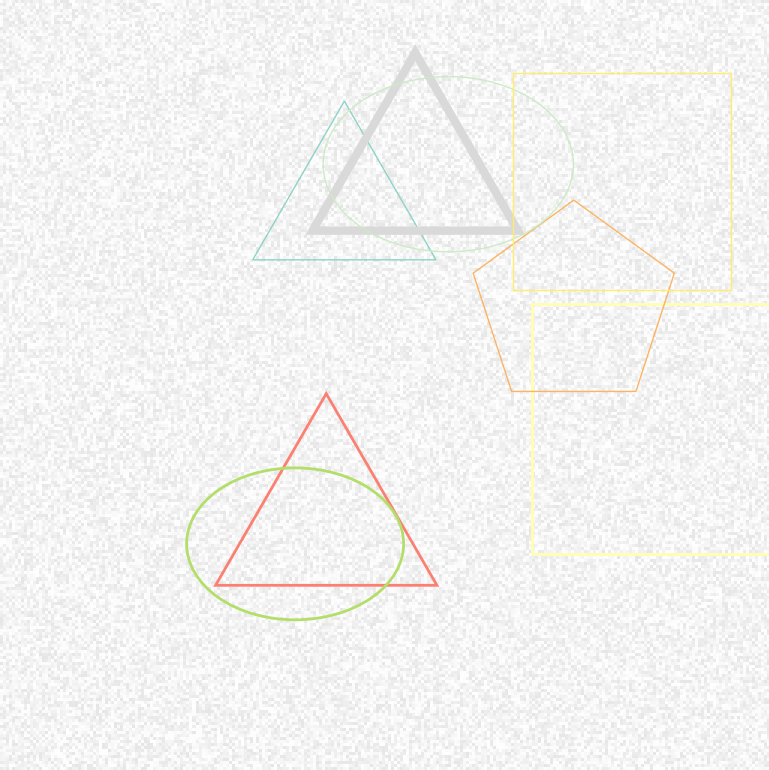[{"shape": "triangle", "thickness": 0.5, "radius": 0.69, "center": [0.447, 0.731]}, {"shape": "square", "thickness": 1, "radius": 0.81, "center": [0.854, 0.443]}, {"shape": "triangle", "thickness": 1, "radius": 0.83, "center": [0.424, 0.323]}, {"shape": "pentagon", "thickness": 0.5, "radius": 0.69, "center": [0.745, 0.603]}, {"shape": "oval", "thickness": 1, "radius": 0.7, "center": [0.383, 0.294]}, {"shape": "triangle", "thickness": 3, "radius": 0.77, "center": [0.539, 0.777]}, {"shape": "oval", "thickness": 0.5, "radius": 0.81, "center": [0.582, 0.787]}, {"shape": "square", "thickness": 0.5, "radius": 0.71, "center": [0.808, 0.764]}]